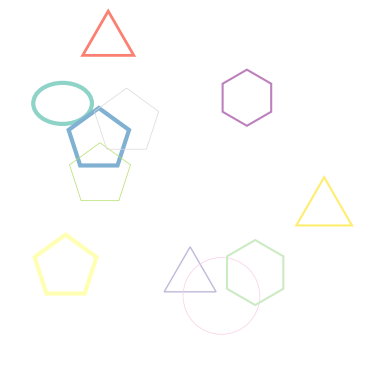[{"shape": "oval", "thickness": 3, "radius": 0.38, "center": [0.163, 0.731]}, {"shape": "pentagon", "thickness": 3, "radius": 0.42, "center": [0.17, 0.306]}, {"shape": "triangle", "thickness": 1, "radius": 0.39, "center": [0.494, 0.281]}, {"shape": "triangle", "thickness": 2, "radius": 0.38, "center": [0.281, 0.895]}, {"shape": "pentagon", "thickness": 3, "radius": 0.41, "center": [0.257, 0.637]}, {"shape": "pentagon", "thickness": 0.5, "radius": 0.42, "center": [0.26, 0.546]}, {"shape": "circle", "thickness": 0.5, "radius": 0.5, "center": [0.575, 0.231]}, {"shape": "pentagon", "thickness": 0.5, "radius": 0.44, "center": [0.329, 0.683]}, {"shape": "hexagon", "thickness": 1.5, "radius": 0.36, "center": [0.641, 0.746]}, {"shape": "hexagon", "thickness": 1.5, "radius": 0.42, "center": [0.663, 0.292]}, {"shape": "triangle", "thickness": 1.5, "radius": 0.42, "center": [0.842, 0.456]}]